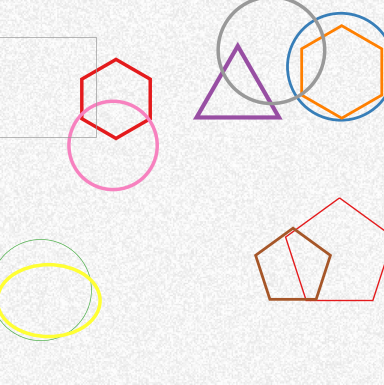[{"shape": "pentagon", "thickness": 1, "radius": 0.74, "center": [0.882, 0.339]}, {"shape": "hexagon", "thickness": 2.5, "radius": 0.51, "center": [0.301, 0.743]}, {"shape": "circle", "thickness": 2, "radius": 0.69, "center": [0.886, 0.827]}, {"shape": "circle", "thickness": 0.5, "radius": 0.66, "center": [0.106, 0.247]}, {"shape": "triangle", "thickness": 3, "radius": 0.62, "center": [0.618, 0.757]}, {"shape": "hexagon", "thickness": 2, "radius": 0.6, "center": [0.888, 0.813]}, {"shape": "oval", "thickness": 2.5, "radius": 0.67, "center": [0.127, 0.219]}, {"shape": "pentagon", "thickness": 2, "radius": 0.51, "center": [0.761, 0.305]}, {"shape": "circle", "thickness": 2.5, "radius": 0.57, "center": [0.294, 0.622]}, {"shape": "circle", "thickness": 2.5, "radius": 0.69, "center": [0.705, 0.869]}, {"shape": "square", "thickness": 0.5, "radius": 0.65, "center": [0.12, 0.774]}]